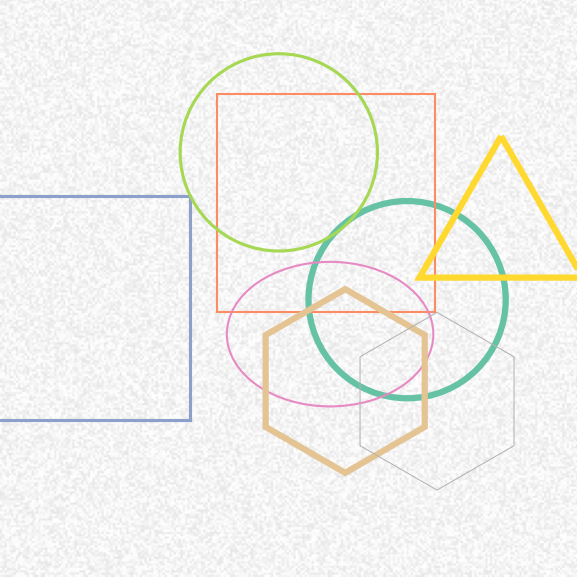[{"shape": "circle", "thickness": 3, "radius": 0.85, "center": [0.705, 0.48]}, {"shape": "square", "thickness": 1, "radius": 0.94, "center": [0.565, 0.647]}, {"shape": "square", "thickness": 1.5, "radius": 0.97, "center": [0.135, 0.466]}, {"shape": "oval", "thickness": 1, "radius": 0.89, "center": [0.572, 0.421]}, {"shape": "circle", "thickness": 1.5, "radius": 0.85, "center": [0.483, 0.735]}, {"shape": "triangle", "thickness": 3, "radius": 0.82, "center": [0.868, 0.6]}, {"shape": "hexagon", "thickness": 3, "radius": 0.8, "center": [0.598, 0.339]}, {"shape": "hexagon", "thickness": 0.5, "radius": 0.77, "center": [0.757, 0.304]}]